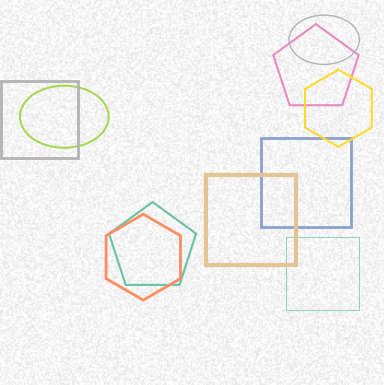[{"shape": "square", "thickness": 0.5, "radius": 0.47, "center": [0.838, 0.289]}, {"shape": "pentagon", "thickness": 1.5, "radius": 0.59, "center": [0.396, 0.356]}, {"shape": "hexagon", "thickness": 2, "radius": 0.56, "center": [0.372, 0.332]}, {"shape": "square", "thickness": 2, "radius": 0.58, "center": [0.794, 0.526]}, {"shape": "pentagon", "thickness": 1.5, "radius": 0.58, "center": [0.821, 0.821]}, {"shape": "oval", "thickness": 1.5, "radius": 0.58, "center": [0.167, 0.697]}, {"shape": "hexagon", "thickness": 1.5, "radius": 0.5, "center": [0.879, 0.719]}, {"shape": "square", "thickness": 3, "radius": 0.59, "center": [0.651, 0.428]}, {"shape": "oval", "thickness": 1, "radius": 0.46, "center": [0.842, 0.897]}, {"shape": "square", "thickness": 2, "radius": 0.5, "center": [0.103, 0.69]}]